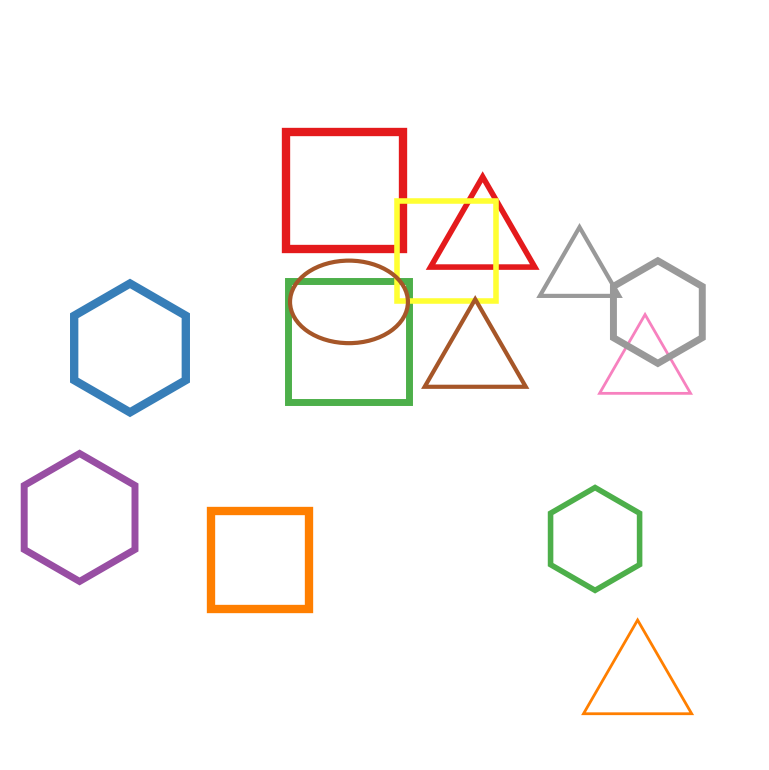[{"shape": "triangle", "thickness": 2, "radius": 0.39, "center": [0.627, 0.692]}, {"shape": "square", "thickness": 3, "radius": 0.38, "center": [0.447, 0.752]}, {"shape": "hexagon", "thickness": 3, "radius": 0.42, "center": [0.169, 0.548]}, {"shape": "hexagon", "thickness": 2, "radius": 0.33, "center": [0.773, 0.3]}, {"shape": "square", "thickness": 2.5, "radius": 0.39, "center": [0.453, 0.557]}, {"shape": "hexagon", "thickness": 2.5, "radius": 0.42, "center": [0.103, 0.328]}, {"shape": "square", "thickness": 3, "radius": 0.32, "center": [0.338, 0.272]}, {"shape": "triangle", "thickness": 1, "radius": 0.41, "center": [0.828, 0.114]}, {"shape": "square", "thickness": 2, "radius": 0.32, "center": [0.58, 0.674]}, {"shape": "oval", "thickness": 1.5, "radius": 0.38, "center": [0.453, 0.608]}, {"shape": "triangle", "thickness": 1.5, "radius": 0.38, "center": [0.617, 0.536]}, {"shape": "triangle", "thickness": 1, "radius": 0.34, "center": [0.838, 0.523]}, {"shape": "triangle", "thickness": 1.5, "radius": 0.3, "center": [0.753, 0.645]}, {"shape": "hexagon", "thickness": 2.5, "radius": 0.33, "center": [0.854, 0.595]}]